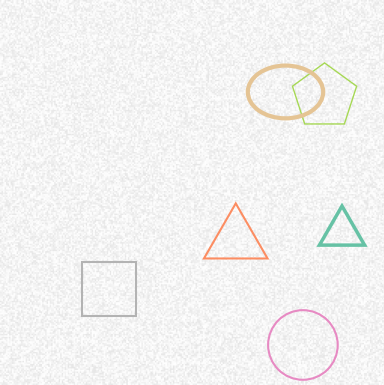[{"shape": "triangle", "thickness": 2.5, "radius": 0.34, "center": [0.888, 0.397]}, {"shape": "triangle", "thickness": 1.5, "radius": 0.48, "center": [0.612, 0.376]}, {"shape": "circle", "thickness": 1.5, "radius": 0.45, "center": [0.787, 0.104]}, {"shape": "pentagon", "thickness": 1, "radius": 0.44, "center": [0.843, 0.749]}, {"shape": "oval", "thickness": 3, "radius": 0.49, "center": [0.742, 0.761]}, {"shape": "square", "thickness": 1.5, "radius": 0.35, "center": [0.283, 0.249]}]